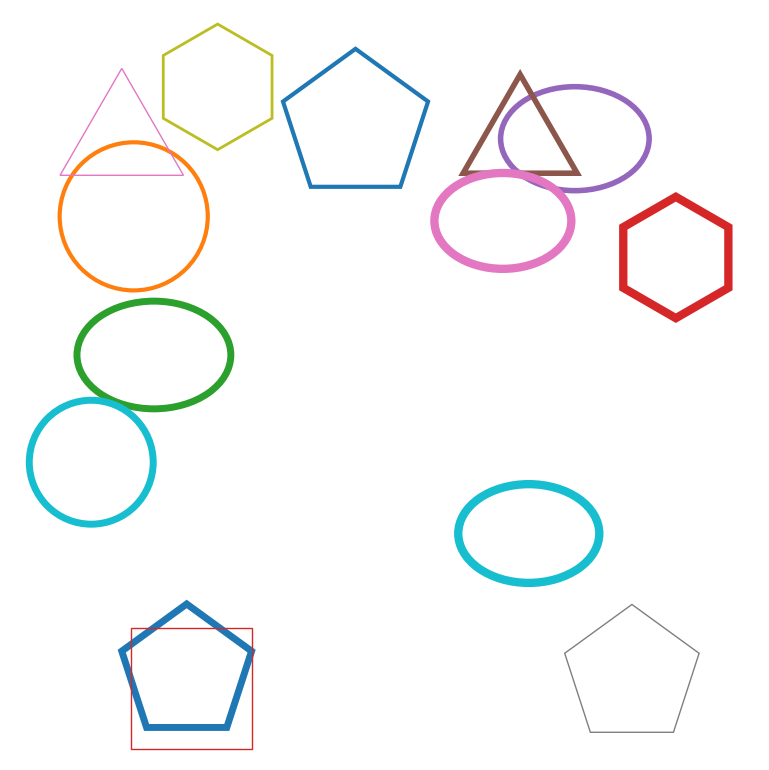[{"shape": "pentagon", "thickness": 1.5, "radius": 0.5, "center": [0.462, 0.838]}, {"shape": "pentagon", "thickness": 2.5, "radius": 0.44, "center": [0.242, 0.127]}, {"shape": "circle", "thickness": 1.5, "radius": 0.48, "center": [0.174, 0.719]}, {"shape": "oval", "thickness": 2.5, "radius": 0.5, "center": [0.2, 0.539]}, {"shape": "hexagon", "thickness": 3, "radius": 0.39, "center": [0.878, 0.666]}, {"shape": "square", "thickness": 0.5, "radius": 0.39, "center": [0.249, 0.106]}, {"shape": "oval", "thickness": 2, "radius": 0.48, "center": [0.747, 0.82]}, {"shape": "triangle", "thickness": 2, "radius": 0.43, "center": [0.675, 0.818]}, {"shape": "triangle", "thickness": 0.5, "radius": 0.46, "center": [0.158, 0.819]}, {"shape": "oval", "thickness": 3, "radius": 0.44, "center": [0.653, 0.713]}, {"shape": "pentagon", "thickness": 0.5, "radius": 0.46, "center": [0.821, 0.123]}, {"shape": "hexagon", "thickness": 1, "radius": 0.41, "center": [0.283, 0.887]}, {"shape": "oval", "thickness": 3, "radius": 0.46, "center": [0.687, 0.307]}, {"shape": "circle", "thickness": 2.5, "radius": 0.4, "center": [0.118, 0.4]}]